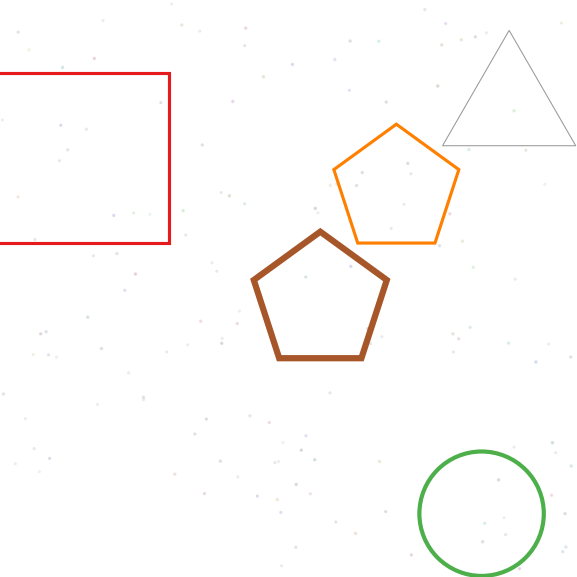[{"shape": "square", "thickness": 1.5, "radius": 0.74, "center": [0.146, 0.725]}, {"shape": "circle", "thickness": 2, "radius": 0.54, "center": [0.834, 0.11]}, {"shape": "pentagon", "thickness": 1.5, "radius": 0.57, "center": [0.686, 0.67]}, {"shape": "pentagon", "thickness": 3, "radius": 0.61, "center": [0.555, 0.477]}, {"shape": "triangle", "thickness": 0.5, "radius": 0.67, "center": [0.882, 0.813]}]